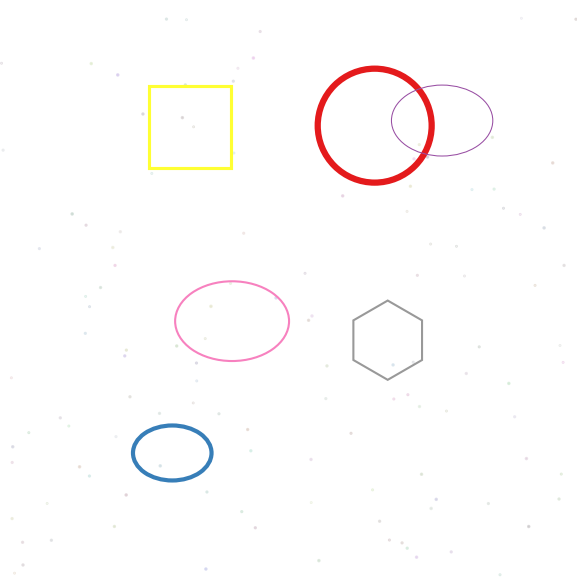[{"shape": "circle", "thickness": 3, "radius": 0.49, "center": [0.649, 0.782]}, {"shape": "oval", "thickness": 2, "radius": 0.34, "center": [0.298, 0.215]}, {"shape": "oval", "thickness": 0.5, "radius": 0.44, "center": [0.766, 0.79]}, {"shape": "square", "thickness": 1.5, "radius": 0.36, "center": [0.329, 0.78]}, {"shape": "oval", "thickness": 1, "radius": 0.49, "center": [0.402, 0.443]}, {"shape": "hexagon", "thickness": 1, "radius": 0.34, "center": [0.671, 0.41]}]